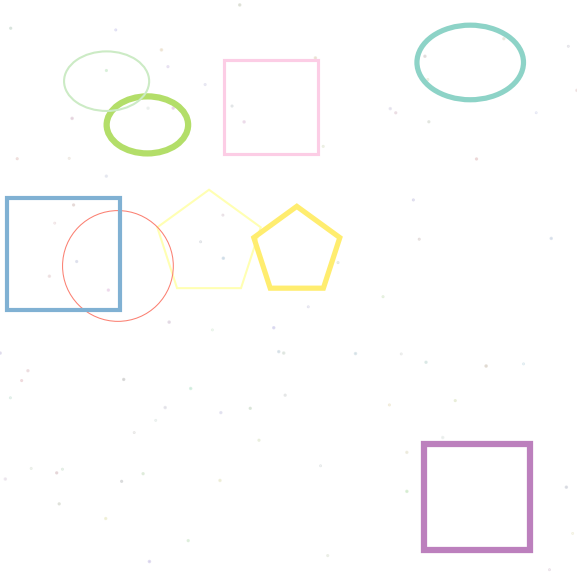[{"shape": "oval", "thickness": 2.5, "radius": 0.46, "center": [0.814, 0.891]}, {"shape": "pentagon", "thickness": 1, "radius": 0.47, "center": [0.362, 0.576]}, {"shape": "circle", "thickness": 0.5, "radius": 0.48, "center": [0.204, 0.539]}, {"shape": "square", "thickness": 2, "radius": 0.49, "center": [0.11, 0.559]}, {"shape": "oval", "thickness": 3, "radius": 0.35, "center": [0.255, 0.783]}, {"shape": "square", "thickness": 1.5, "radius": 0.41, "center": [0.468, 0.814]}, {"shape": "square", "thickness": 3, "radius": 0.46, "center": [0.826, 0.139]}, {"shape": "oval", "thickness": 1, "radius": 0.37, "center": [0.185, 0.859]}, {"shape": "pentagon", "thickness": 2.5, "radius": 0.39, "center": [0.514, 0.563]}]